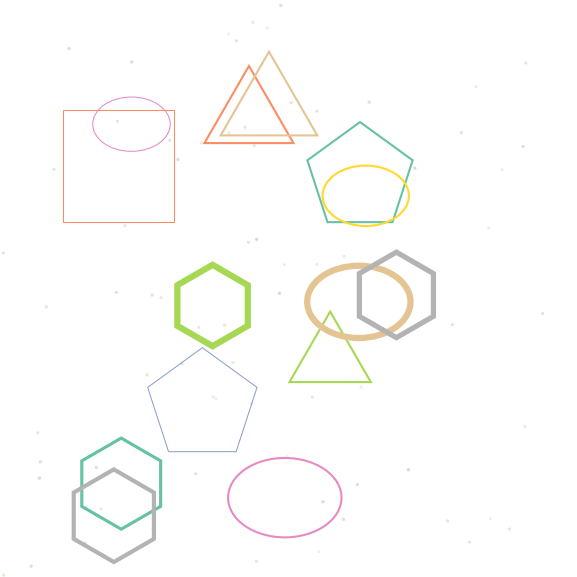[{"shape": "pentagon", "thickness": 1, "radius": 0.48, "center": [0.623, 0.692]}, {"shape": "hexagon", "thickness": 1.5, "radius": 0.39, "center": [0.21, 0.162]}, {"shape": "triangle", "thickness": 1, "radius": 0.45, "center": [0.431, 0.796]}, {"shape": "square", "thickness": 0.5, "radius": 0.48, "center": [0.205, 0.712]}, {"shape": "pentagon", "thickness": 0.5, "radius": 0.5, "center": [0.35, 0.298]}, {"shape": "oval", "thickness": 1, "radius": 0.49, "center": [0.493, 0.137]}, {"shape": "oval", "thickness": 0.5, "radius": 0.34, "center": [0.228, 0.784]}, {"shape": "hexagon", "thickness": 3, "radius": 0.35, "center": [0.368, 0.47]}, {"shape": "triangle", "thickness": 1, "radius": 0.41, "center": [0.572, 0.378]}, {"shape": "oval", "thickness": 1, "radius": 0.37, "center": [0.633, 0.66]}, {"shape": "triangle", "thickness": 1, "radius": 0.48, "center": [0.466, 0.813]}, {"shape": "oval", "thickness": 3, "radius": 0.45, "center": [0.621, 0.476]}, {"shape": "hexagon", "thickness": 2.5, "radius": 0.37, "center": [0.686, 0.488]}, {"shape": "hexagon", "thickness": 2, "radius": 0.4, "center": [0.197, 0.106]}]